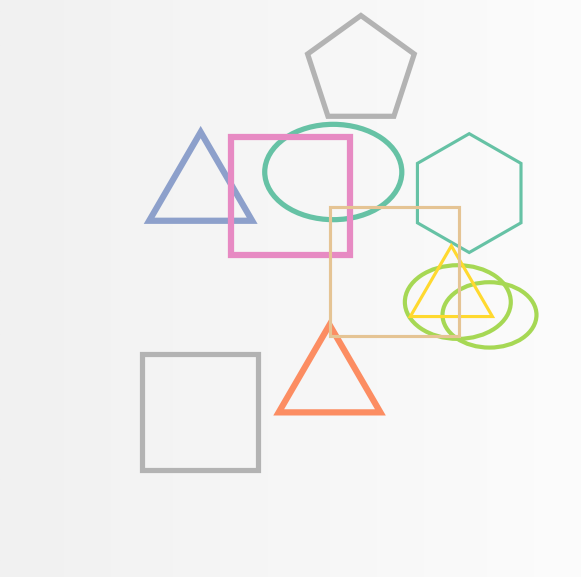[{"shape": "oval", "thickness": 2.5, "radius": 0.59, "center": [0.573, 0.701]}, {"shape": "hexagon", "thickness": 1.5, "radius": 0.51, "center": [0.807, 0.665]}, {"shape": "triangle", "thickness": 3, "radius": 0.51, "center": [0.567, 0.336]}, {"shape": "triangle", "thickness": 3, "radius": 0.51, "center": [0.345, 0.668]}, {"shape": "square", "thickness": 3, "radius": 0.51, "center": [0.499, 0.66]}, {"shape": "oval", "thickness": 2, "radius": 0.4, "center": [0.842, 0.454]}, {"shape": "oval", "thickness": 2, "radius": 0.46, "center": [0.788, 0.476]}, {"shape": "triangle", "thickness": 1.5, "radius": 0.41, "center": [0.777, 0.492]}, {"shape": "square", "thickness": 1.5, "radius": 0.56, "center": [0.679, 0.529]}, {"shape": "square", "thickness": 2.5, "radius": 0.5, "center": [0.344, 0.286]}, {"shape": "pentagon", "thickness": 2.5, "radius": 0.48, "center": [0.621, 0.876]}]